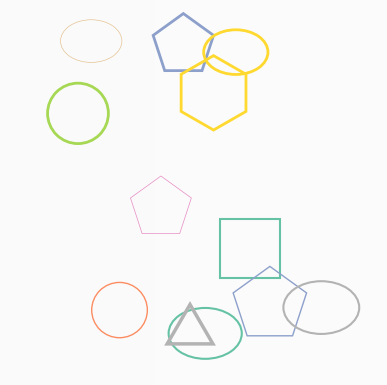[{"shape": "oval", "thickness": 1.5, "radius": 0.47, "center": [0.53, 0.134]}, {"shape": "square", "thickness": 1.5, "radius": 0.39, "center": [0.645, 0.355]}, {"shape": "circle", "thickness": 1, "radius": 0.36, "center": [0.308, 0.195]}, {"shape": "pentagon", "thickness": 1, "radius": 0.5, "center": [0.696, 0.208]}, {"shape": "pentagon", "thickness": 2, "radius": 0.41, "center": [0.473, 0.883]}, {"shape": "pentagon", "thickness": 0.5, "radius": 0.41, "center": [0.415, 0.46]}, {"shape": "circle", "thickness": 2, "radius": 0.39, "center": [0.201, 0.705]}, {"shape": "oval", "thickness": 2, "radius": 0.41, "center": [0.609, 0.865]}, {"shape": "hexagon", "thickness": 2, "radius": 0.48, "center": [0.551, 0.759]}, {"shape": "oval", "thickness": 0.5, "radius": 0.4, "center": [0.235, 0.893]}, {"shape": "oval", "thickness": 1.5, "radius": 0.49, "center": [0.829, 0.201]}, {"shape": "triangle", "thickness": 2.5, "radius": 0.34, "center": [0.49, 0.141]}]